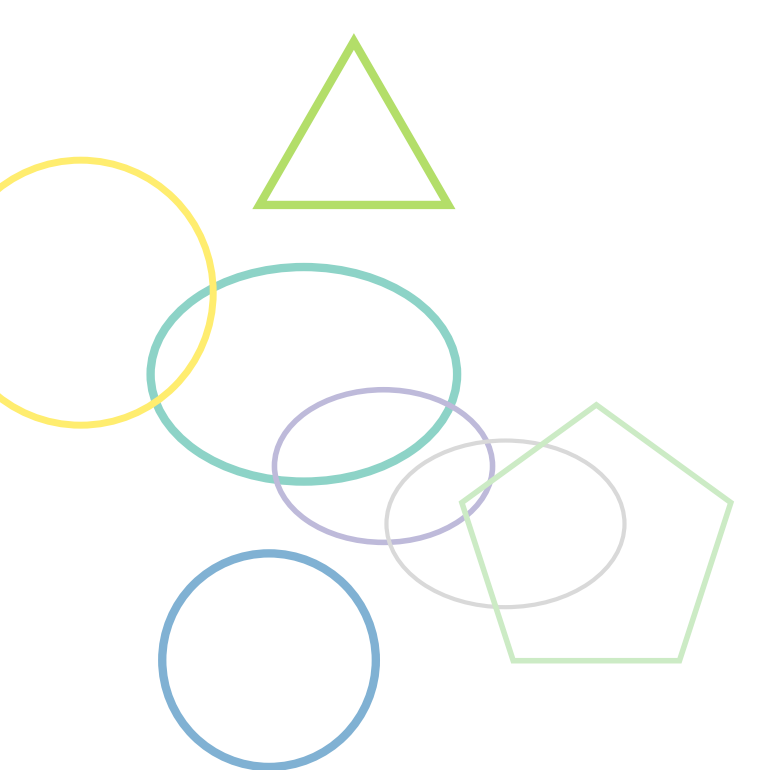[{"shape": "oval", "thickness": 3, "radius": 1.0, "center": [0.395, 0.514]}, {"shape": "oval", "thickness": 2, "radius": 0.71, "center": [0.498, 0.395]}, {"shape": "circle", "thickness": 3, "radius": 0.69, "center": [0.349, 0.143]}, {"shape": "triangle", "thickness": 3, "radius": 0.71, "center": [0.46, 0.805]}, {"shape": "oval", "thickness": 1.5, "radius": 0.77, "center": [0.656, 0.32]}, {"shape": "pentagon", "thickness": 2, "radius": 0.92, "center": [0.774, 0.291]}, {"shape": "circle", "thickness": 2.5, "radius": 0.86, "center": [0.105, 0.62]}]